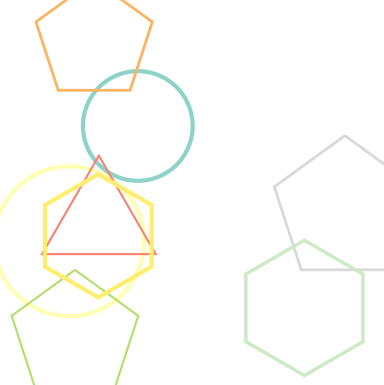[{"shape": "circle", "thickness": 3, "radius": 0.71, "center": [0.358, 0.673]}, {"shape": "circle", "thickness": 3, "radius": 0.97, "center": [0.18, 0.373]}, {"shape": "triangle", "thickness": 1.5, "radius": 0.85, "center": [0.257, 0.425]}, {"shape": "pentagon", "thickness": 2, "radius": 0.79, "center": [0.244, 0.894]}, {"shape": "pentagon", "thickness": 1.5, "radius": 0.86, "center": [0.195, 0.126]}, {"shape": "pentagon", "thickness": 2, "radius": 0.96, "center": [0.896, 0.455]}, {"shape": "hexagon", "thickness": 2.5, "radius": 0.88, "center": [0.791, 0.2]}, {"shape": "hexagon", "thickness": 3, "radius": 0.8, "center": [0.255, 0.387]}]